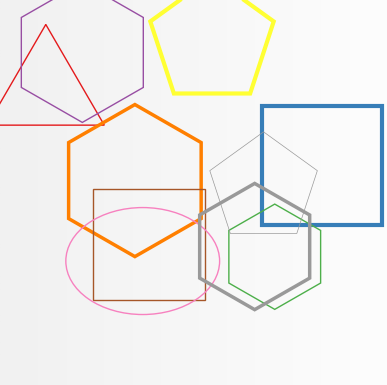[{"shape": "triangle", "thickness": 1, "radius": 0.87, "center": [0.118, 0.762]}, {"shape": "square", "thickness": 3, "radius": 0.77, "center": [0.831, 0.57]}, {"shape": "hexagon", "thickness": 1, "radius": 0.68, "center": [0.709, 0.333]}, {"shape": "hexagon", "thickness": 1, "radius": 0.91, "center": [0.212, 0.864]}, {"shape": "hexagon", "thickness": 2.5, "radius": 0.99, "center": [0.348, 0.531]}, {"shape": "pentagon", "thickness": 3, "radius": 0.84, "center": [0.547, 0.893]}, {"shape": "square", "thickness": 1, "radius": 0.72, "center": [0.385, 0.366]}, {"shape": "oval", "thickness": 1, "radius": 0.99, "center": [0.368, 0.322]}, {"shape": "hexagon", "thickness": 2.5, "radius": 0.82, "center": [0.657, 0.36]}, {"shape": "pentagon", "thickness": 0.5, "radius": 0.73, "center": [0.68, 0.512]}]